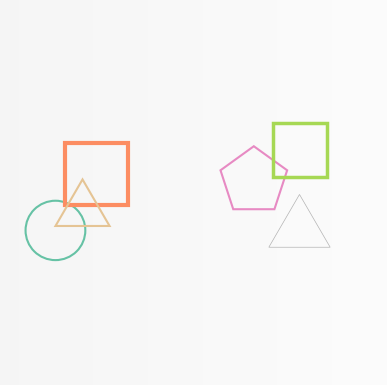[{"shape": "circle", "thickness": 1.5, "radius": 0.39, "center": [0.143, 0.401]}, {"shape": "square", "thickness": 3, "radius": 0.41, "center": [0.25, 0.548]}, {"shape": "pentagon", "thickness": 1.5, "radius": 0.45, "center": [0.655, 0.53]}, {"shape": "square", "thickness": 2.5, "radius": 0.35, "center": [0.774, 0.611]}, {"shape": "triangle", "thickness": 1.5, "radius": 0.4, "center": [0.213, 0.453]}, {"shape": "triangle", "thickness": 0.5, "radius": 0.46, "center": [0.773, 0.404]}]